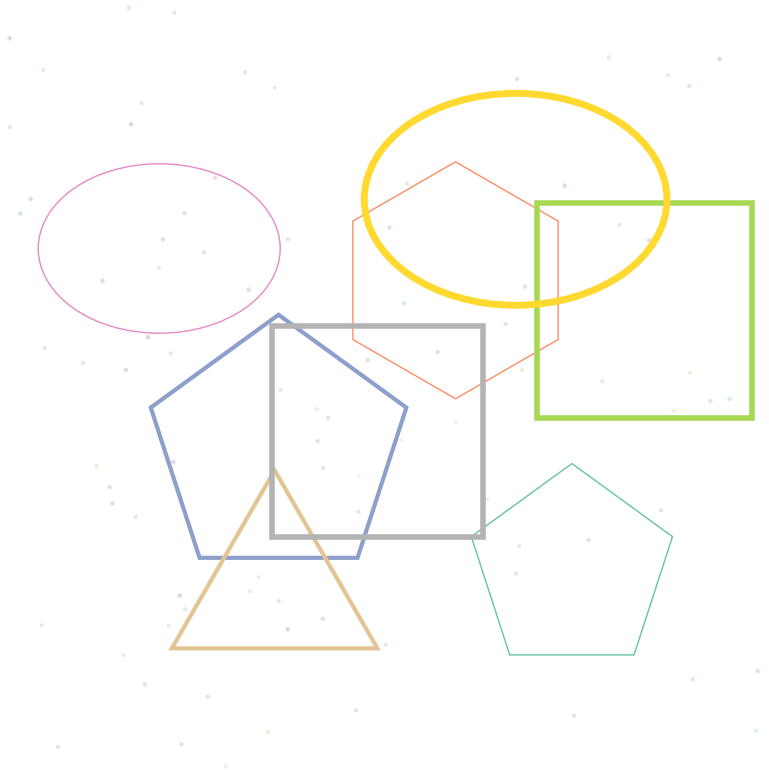[{"shape": "pentagon", "thickness": 0.5, "radius": 0.69, "center": [0.743, 0.261]}, {"shape": "hexagon", "thickness": 0.5, "radius": 0.77, "center": [0.592, 0.636]}, {"shape": "pentagon", "thickness": 1.5, "radius": 0.87, "center": [0.362, 0.417]}, {"shape": "oval", "thickness": 0.5, "radius": 0.79, "center": [0.207, 0.677]}, {"shape": "square", "thickness": 2, "radius": 0.7, "center": [0.837, 0.597]}, {"shape": "oval", "thickness": 2.5, "radius": 0.98, "center": [0.67, 0.741]}, {"shape": "triangle", "thickness": 1.5, "radius": 0.77, "center": [0.357, 0.235]}, {"shape": "square", "thickness": 2, "radius": 0.68, "center": [0.491, 0.439]}]